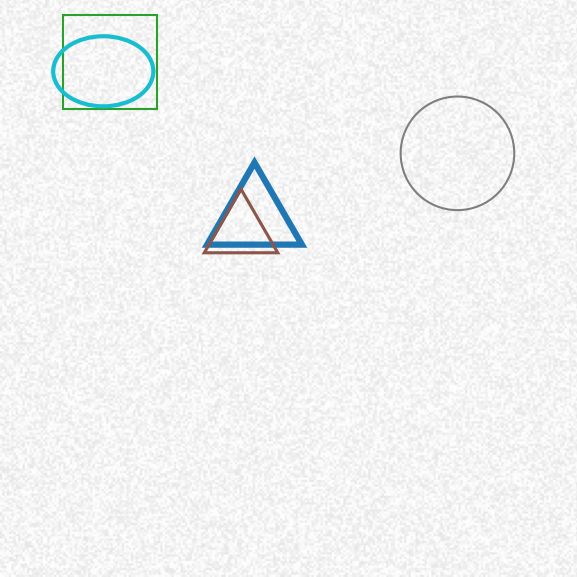[{"shape": "triangle", "thickness": 3, "radius": 0.47, "center": [0.441, 0.623]}, {"shape": "square", "thickness": 1, "radius": 0.41, "center": [0.19, 0.891]}, {"shape": "triangle", "thickness": 1.5, "radius": 0.37, "center": [0.417, 0.598]}, {"shape": "circle", "thickness": 1, "radius": 0.49, "center": [0.792, 0.734]}, {"shape": "oval", "thickness": 2, "radius": 0.43, "center": [0.179, 0.876]}]